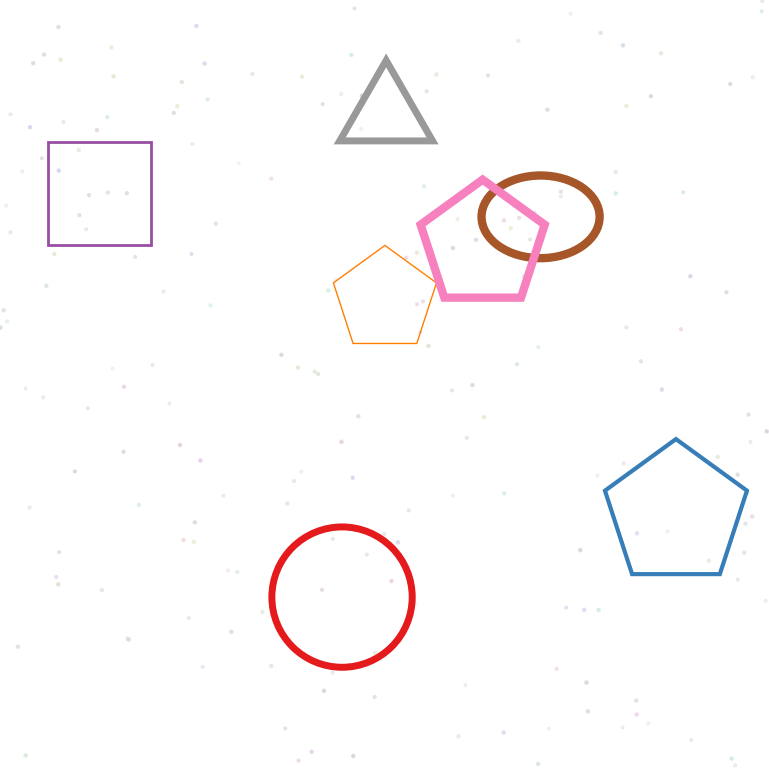[{"shape": "circle", "thickness": 2.5, "radius": 0.46, "center": [0.444, 0.225]}, {"shape": "pentagon", "thickness": 1.5, "radius": 0.48, "center": [0.878, 0.333]}, {"shape": "square", "thickness": 1, "radius": 0.33, "center": [0.129, 0.749]}, {"shape": "pentagon", "thickness": 0.5, "radius": 0.35, "center": [0.5, 0.611]}, {"shape": "oval", "thickness": 3, "radius": 0.38, "center": [0.702, 0.718]}, {"shape": "pentagon", "thickness": 3, "radius": 0.42, "center": [0.627, 0.682]}, {"shape": "triangle", "thickness": 2.5, "radius": 0.35, "center": [0.502, 0.852]}]